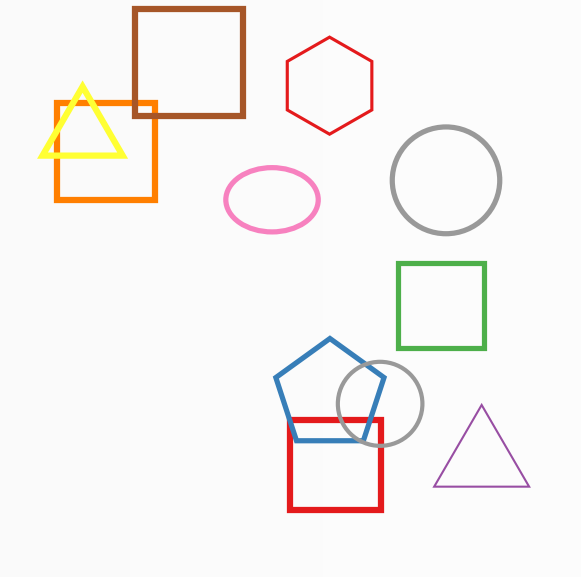[{"shape": "square", "thickness": 3, "radius": 0.39, "center": [0.577, 0.193]}, {"shape": "hexagon", "thickness": 1.5, "radius": 0.42, "center": [0.567, 0.851]}, {"shape": "pentagon", "thickness": 2.5, "radius": 0.49, "center": [0.568, 0.315]}, {"shape": "square", "thickness": 2.5, "radius": 0.37, "center": [0.759, 0.471]}, {"shape": "triangle", "thickness": 1, "radius": 0.47, "center": [0.829, 0.204]}, {"shape": "square", "thickness": 3, "radius": 0.42, "center": [0.183, 0.736]}, {"shape": "triangle", "thickness": 3, "radius": 0.4, "center": [0.142, 0.769]}, {"shape": "square", "thickness": 3, "radius": 0.46, "center": [0.326, 0.89]}, {"shape": "oval", "thickness": 2.5, "radius": 0.4, "center": [0.468, 0.653]}, {"shape": "circle", "thickness": 2, "radius": 0.36, "center": [0.654, 0.3]}, {"shape": "circle", "thickness": 2.5, "radius": 0.46, "center": [0.767, 0.687]}]